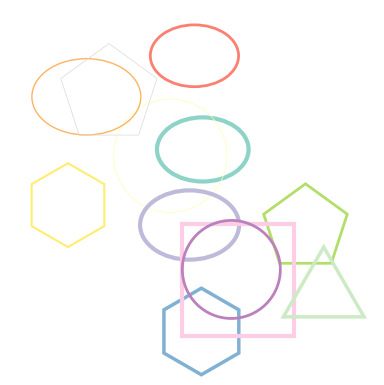[{"shape": "oval", "thickness": 3, "radius": 0.59, "center": [0.527, 0.612]}, {"shape": "circle", "thickness": 0.5, "radius": 0.74, "center": [0.442, 0.596]}, {"shape": "oval", "thickness": 3, "radius": 0.64, "center": [0.492, 0.416]}, {"shape": "oval", "thickness": 2, "radius": 0.57, "center": [0.505, 0.855]}, {"shape": "hexagon", "thickness": 2.5, "radius": 0.56, "center": [0.523, 0.139]}, {"shape": "oval", "thickness": 1, "radius": 0.71, "center": [0.224, 0.748]}, {"shape": "pentagon", "thickness": 2, "radius": 0.57, "center": [0.793, 0.408]}, {"shape": "square", "thickness": 3, "radius": 0.73, "center": [0.618, 0.271]}, {"shape": "pentagon", "thickness": 0.5, "radius": 0.66, "center": [0.283, 0.756]}, {"shape": "circle", "thickness": 2, "radius": 0.64, "center": [0.601, 0.3]}, {"shape": "triangle", "thickness": 2.5, "radius": 0.6, "center": [0.841, 0.237]}, {"shape": "hexagon", "thickness": 1.5, "radius": 0.54, "center": [0.177, 0.467]}]